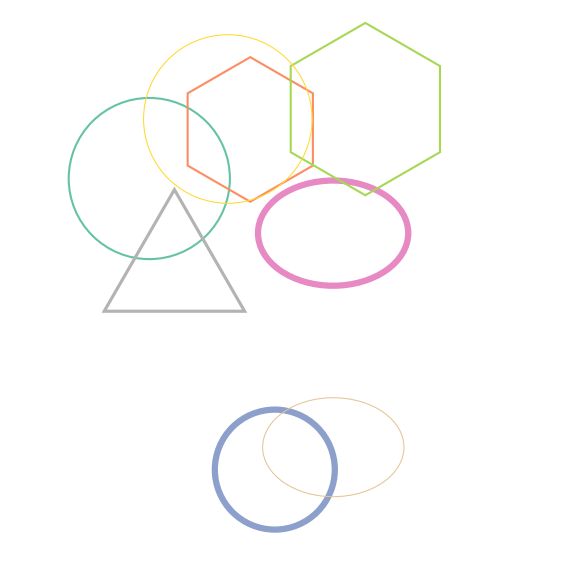[{"shape": "circle", "thickness": 1, "radius": 0.7, "center": [0.259, 0.69]}, {"shape": "hexagon", "thickness": 1, "radius": 0.63, "center": [0.433, 0.775]}, {"shape": "circle", "thickness": 3, "radius": 0.52, "center": [0.476, 0.186]}, {"shape": "oval", "thickness": 3, "radius": 0.65, "center": [0.577, 0.595]}, {"shape": "hexagon", "thickness": 1, "radius": 0.75, "center": [0.633, 0.81]}, {"shape": "circle", "thickness": 0.5, "radius": 0.73, "center": [0.395, 0.793]}, {"shape": "oval", "thickness": 0.5, "radius": 0.61, "center": [0.577, 0.225]}, {"shape": "triangle", "thickness": 1.5, "radius": 0.7, "center": [0.302, 0.53]}]